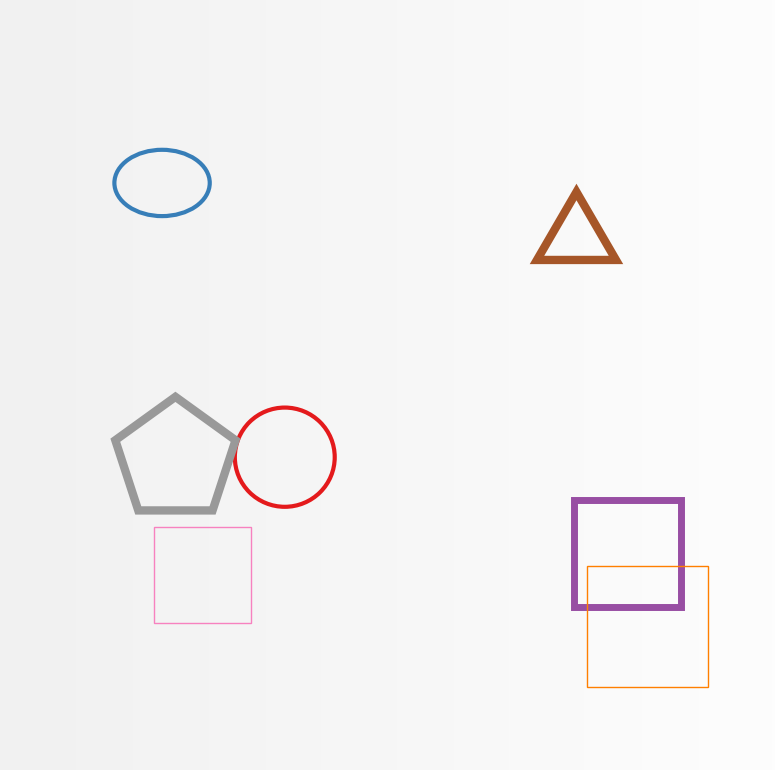[{"shape": "circle", "thickness": 1.5, "radius": 0.32, "center": [0.367, 0.406]}, {"shape": "oval", "thickness": 1.5, "radius": 0.31, "center": [0.209, 0.762]}, {"shape": "square", "thickness": 2.5, "radius": 0.35, "center": [0.81, 0.281]}, {"shape": "square", "thickness": 0.5, "radius": 0.39, "center": [0.836, 0.186]}, {"shape": "triangle", "thickness": 3, "radius": 0.29, "center": [0.744, 0.692]}, {"shape": "square", "thickness": 0.5, "radius": 0.31, "center": [0.261, 0.253]}, {"shape": "pentagon", "thickness": 3, "radius": 0.41, "center": [0.226, 0.403]}]